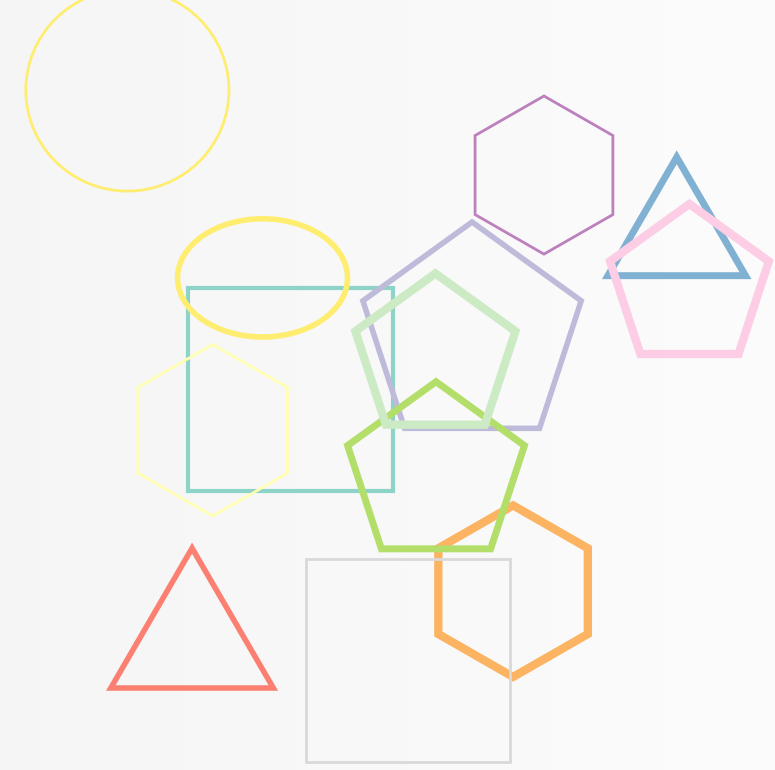[{"shape": "square", "thickness": 1.5, "radius": 0.66, "center": [0.375, 0.494]}, {"shape": "hexagon", "thickness": 1, "radius": 0.56, "center": [0.274, 0.441]}, {"shape": "pentagon", "thickness": 2, "radius": 0.74, "center": [0.609, 0.564]}, {"shape": "triangle", "thickness": 2, "radius": 0.61, "center": [0.248, 0.167]}, {"shape": "triangle", "thickness": 2.5, "radius": 0.51, "center": [0.873, 0.693]}, {"shape": "hexagon", "thickness": 3, "radius": 0.56, "center": [0.662, 0.232]}, {"shape": "pentagon", "thickness": 2.5, "radius": 0.6, "center": [0.563, 0.384]}, {"shape": "pentagon", "thickness": 3, "radius": 0.54, "center": [0.89, 0.627]}, {"shape": "square", "thickness": 1, "radius": 0.66, "center": [0.526, 0.142]}, {"shape": "hexagon", "thickness": 1, "radius": 0.51, "center": [0.702, 0.773]}, {"shape": "pentagon", "thickness": 3, "radius": 0.54, "center": [0.562, 0.536]}, {"shape": "circle", "thickness": 1, "radius": 0.66, "center": [0.164, 0.883]}, {"shape": "oval", "thickness": 2, "radius": 0.55, "center": [0.339, 0.639]}]